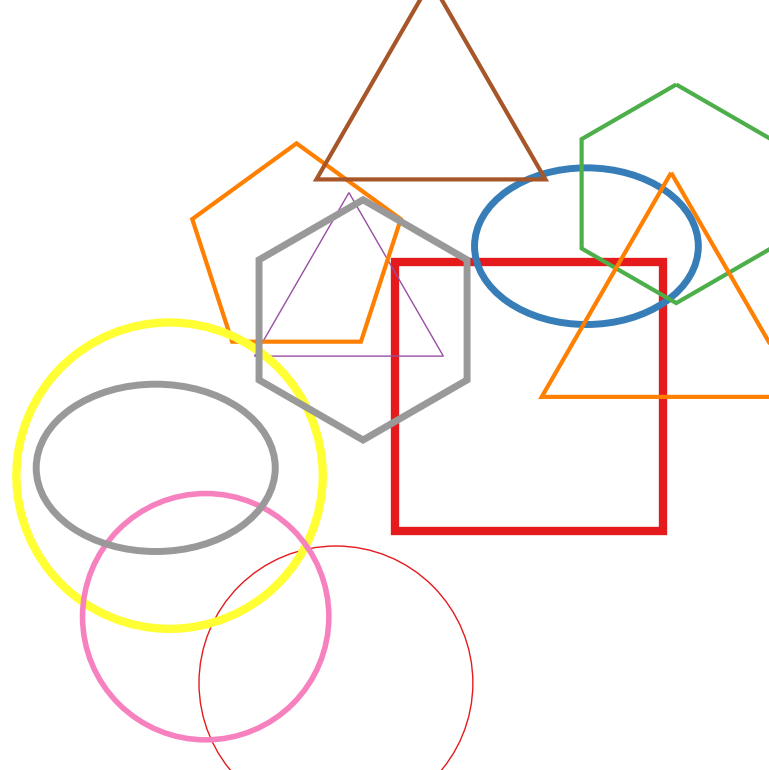[{"shape": "square", "thickness": 3, "radius": 0.87, "center": [0.687, 0.485]}, {"shape": "circle", "thickness": 0.5, "radius": 0.89, "center": [0.436, 0.113]}, {"shape": "oval", "thickness": 2.5, "radius": 0.73, "center": [0.762, 0.68]}, {"shape": "hexagon", "thickness": 1.5, "radius": 0.71, "center": [0.878, 0.748]}, {"shape": "triangle", "thickness": 0.5, "radius": 0.71, "center": [0.453, 0.608]}, {"shape": "triangle", "thickness": 1.5, "radius": 0.97, "center": [0.872, 0.582]}, {"shape": "pentagon", "thickness": 1.5, "radius": 0.71, "center": [0.385, 0.671]}, {"shape": "circle", "thickness": 3, "radius": 0.99, "center": [0.22, 0.382]}, {"shape": "triangle", "thickness": 1.5, "radius": 0.86, "center": [0.56, 0.853]}, {"shape": "circle", "thickness": 2, "radius": 0.8, "center": [0.267, 0.199]}, {"shape": "hexagon", "thickness": 2.5, "radius": 0.78, "center": [0.472, 0.585]}, {"shape": "oval", "thickness": 2.5, "radius": 0.78, "center": [0.202, 0.392]}]